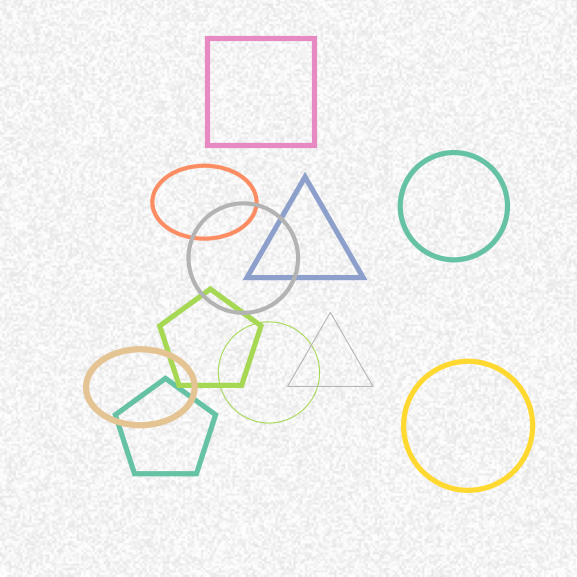[{"shape": "pentagon", "thickness": 2.5, "radius": 0.46, "center": [0.287, 0.253]}, {"shape": "circle", "thickness": 2.5, "radius": 0.46, "center": [0.786, 0.642]}, {"shape": "oval", "thickness": 2, "radius": 0.45, "center": [0.354, 0.649]}, {"shape": "triangle", "thickness": 2.5, "radius": 0.58, "center": [0.528, 0.577]}, {"shape": "square", "thickness": 2.5, "radius": 0.46, "center": [0.451, 0.841]}, {"shape": "pentagon", "thickness": 2.5, "radius": 0.46, "center": [0.364, 0.406]}, {"shape": "circle", "thickness": 0.5, "radius": 0.44, "center": [0.466, 0.354]}, {"shape": "circle", "thickness": 2.5, "radius": 0.56, "center": [0.811, 0.262]}, {"shape": "oval", "thickness": 3, "radius": 0.47, "center": [0.243, 0.329]}, {"shape": "triangle", "thickness": 0.5, "radius": 0.43, "center": [0.572, 0.373]}, {"shape": "circle", "thickness": 2, "radius": 0.47, "center": [0.421, 0.552]}]